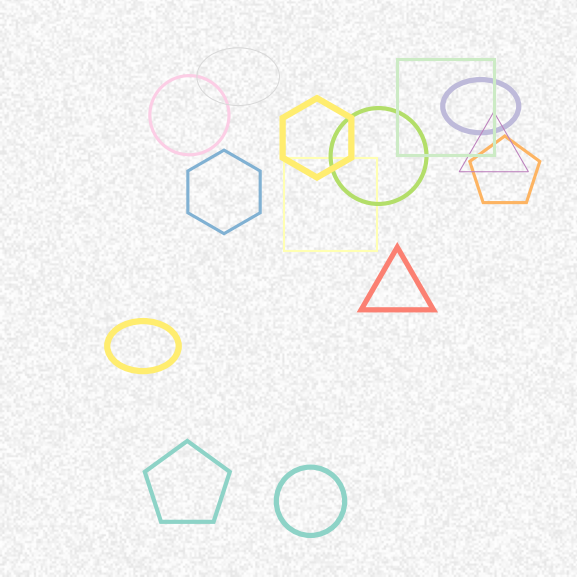[{"shape": "circle", "thickness": 2.5, "radius": 0.3, "center": [0.538, 0.131]}, {"shape": "pentagon", "thickness": 2, "radius": 0.39, "center": [0.324, 0.158]}, {"shape": "square", "thickness": 1, "radius": 0.4, "center": [0.572, 0.646]}, {"shape": "oval", "thickness": 2.5, "radius": 0.33, "center": [0.832, 0.815]}, {"shape": "triangle", "thickness": 2.5, "radius": 0.36, "center": [0.688, 0.499]}, {"shape": "hexagon", "thickness": 1.5, "radius": 0.36, "center": [0.388, 0.667]}, {"shape": "pentagon", "thickness": 1.5, "radius": 0.32, "center": [0.874, 0.7]}, {"shape": "circle", "thickness": 2, "radius": 0.42, "center": [0.655, 0.729]}, {"shape": "circle", "thickness": 1.5, "radius": 0.34, "center": [0.328, 0.8]}, {"shape": "oval", "thickness": 0.5, "radius": 0.36, "center": [0.412, 0.866]}, {"shape": "triangle", "thickness": 0.5, "radius": 0.35, "center": [0.855, 0.736]}, {"shape": "square", "thickness": 1.5, "radius": 0.42, "center": [0.771, 0.814]}, {"shape": "oval", "thickness": 3, "radius": 0.31, "center": [0.248, 0.4]}, {"shape": "hexagon", "thickness": 3, "radius": 0.34, "center": [0.549, 0.761]}]